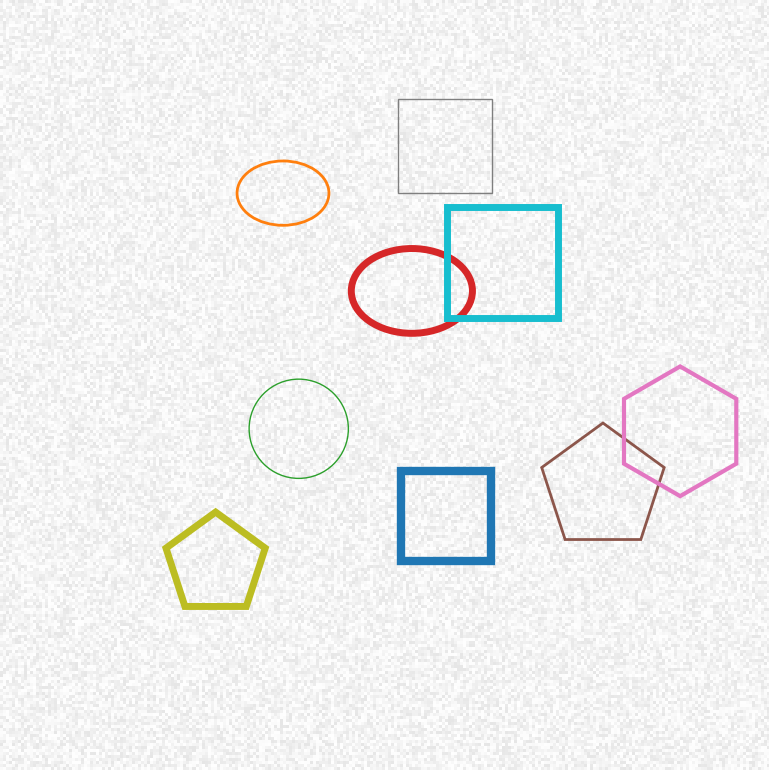[{"shape": "square", "thickness": 3, "radius": 0.29, "center": [0.579, 0.33]}, {"shape": "oval", "thickness": 1, "radius": 0.3, "center": [0.368, 0.749]}, {"shape": "circle", "thickness": 0.5, "radius": 0.32, "center": [0.388, 0.443]}, {"shape": "oval", "thickness": 2.5, "radius": 0.39, "center": [0.535, 0.622]}, {"shape": "pentagon", "thickness": 1, "radius": 0.42, "center": [0.783, 0.367]}, {"shape": "hexagon", "thickness": 1.5, "radius": 0.42, "center": [0.883, 0.44]}, {"shape": "square", "thickness": 0.5, "radius": 0.3, "center": [0.578, 0.81]}, {"shape": "pentagon", "thickness": 2.5, "radius": 0.34, "center": [0.28, 0.267]}, {"shape": "square", "thickness": 2.5, "radius": 0.36, "center": [0.653, 0.659]}]